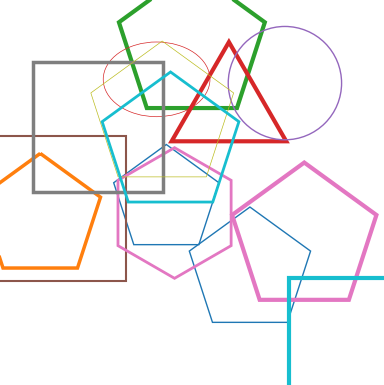[{"shape": "pentagon", "thickness": 1, "radius": 0.83, "center": [0.649, 0.297]}, {"shape": "pentagon", "thickness": 1, "radius": 0.72, "center": [0.432, 0.481]}, {"shape": "pentagon", "thickness": 2.5, "radius": 0.82, "center": [0.105, 0.437]}, {"shape": "pentagon", "thickness": 3, "radius": 1.0, "center": [0.498, 0.881]}, {"shape": "oval", "thickness": 0.5, "radius": 0.69, "center": [0.407, 0.794]}, {"shape": "triangle", "thickness": 3, "radius": 0.86, "center": [0.595, 0.719]}, {"shape": "circle", "thickness": 1, "radius": 0.74, "center": [0.74, 0.784]}, {"shape": "square", "thickness": 1.5, "radius": 0.94, "center": [0.139, 0.458]}, {"shape": "hexagon", "thickness": 2, "radius": 0.85, "center": [0.453, 0.447]}, {"shape": "pentagon", "thickness": 3, "radius": 0.99, "center": [0.79, 0.381]}, {"shape": "square", "thickness": 2.5, "radius": 0.85, "center": [0.255, 0.67]}, {"shape": "pentagon", "thickness": 0.5, "radius": 0.97, "center": [0.421, 0.698]}, {"shape": "square", "thickness": 3, "radius": 0.74, "center": [0.899, 0.129]}, {"shape": "pentagon", "thickness": 2, "radius": 0.93, "center": [0.443, 0.626]}]